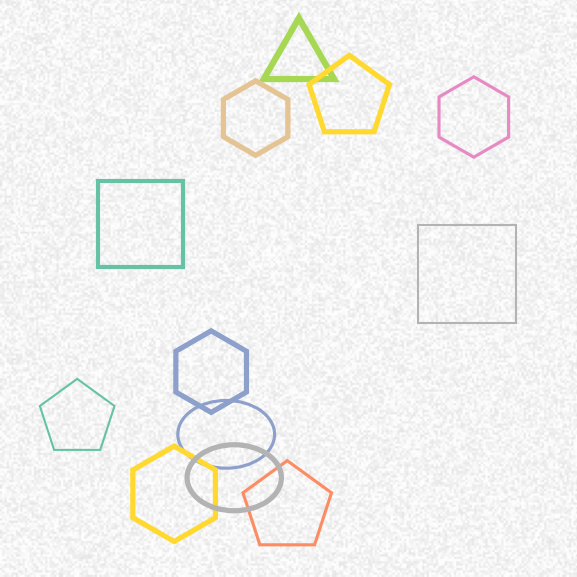[{"shape": "pentagon", "thickness": 1, "radius": 0.34, "center": [0.134, 0.275]}, {"shape": "square", "thickness": 2, "radius": 0.37, "center": [0.243, 0.612]}, {"shape": "pentagon", "thickness": 1.5, "radius": 0.4, "center": [0.497, 0.121]}, {"shape": "oval", "thickness": 1.5, "radius": 0.42, "center": [0.392, 0.247]}, {"shape": "hexagon", "thickness": 2.5, "radius": 0.35, "center": [0.366, 0.356]}, {"shape": "hexagon", "thickness": 1.5, "radius": 0.35, "center": [0.82, 0.797]}, {"shape": "triangle", "thickness": 3, "radius": 0.35, "center": [0.518, 0.898]}, {"shape": "pentagon", "thickness": 2.5, "radius": 0.37, "center": [0.605, 0.83]}, {"shape": "hexagon", "thickness": 2.5, "radius": 0.41, "center": [0.302, 0.144]}, {"shape": "hexagon", "thickness": 2.5, "radius": 0.32, "center": [0.443, 0.795]}, {"shape": "square", "thickness": 1, "radius": 0.42, "center": [0.808, 0.525]}, {"shape": "oval", "thickness": 2.5, "radius": 0.41, "center": [0.406, 0.172]}]